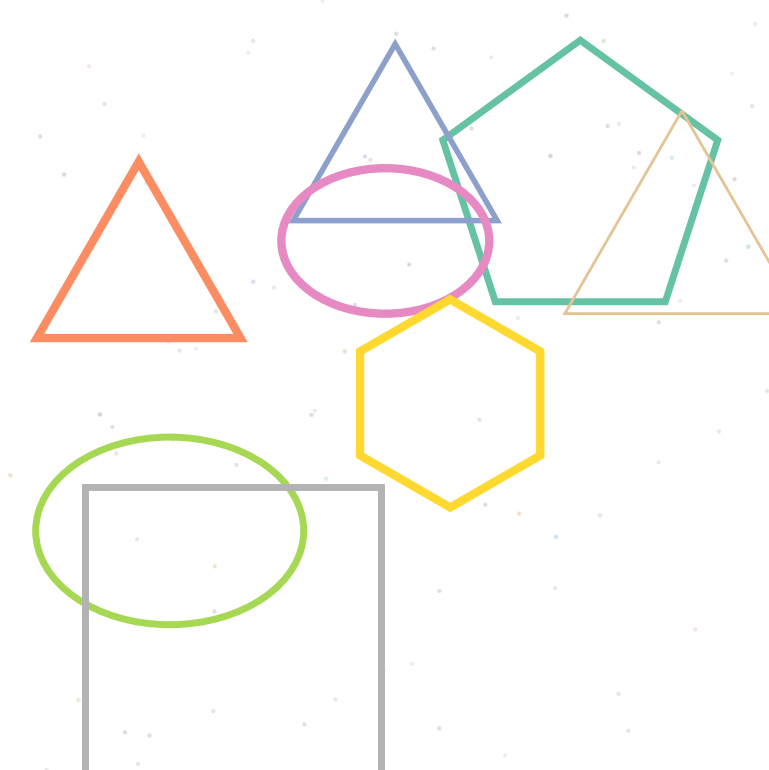[{"shape": "pentagon", "thickness": 2.5, "radius": 0.94, "center": [0.754, 0.76]}, {"shape": "triangle", "thickness": 3, "radius": 0.76, "center": [0.18, 0.637]}, {"shape": "triangle", "thickness": 2, "radius": 0.76, "center": [0.513, 0.79]}, {"shape": "oval", "thickness": 3, "radius": 0.67, "center": [0.5, 0.687]}, {"shape": "oval", "thickness": 2.5, "radius": 0.87, "center": [0.22, 0.311]}, {"shape": "hexagon", "thickness": 3, "radius": 0.68, "center": [0.585, 0.476]}, {"shape": "triangle", "thickness": 1, "radius": 0.88, "center": [0.886, 0.68]}, {"shape": "square", "thickness": 2.5, "radius": 0.96, "center": [0.303, 0.175]}]